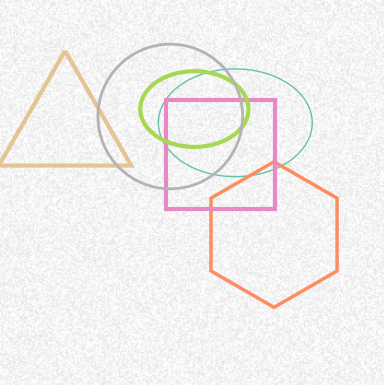[{"shape": "oval", "thickness": 1, "radius": 1.0, "center": [0.611, 0.681]}, {"shape": "hexagon", "thickness": 2.5, "radius": 0.95, "center": [0.712, 0.391]}, {"shape": "square", "thickness": 3, "radius": 0.71, "center": [0.574, 0.598]}, {"shape": "oval", "thickness": 3, "radius": 0.7, "center": [0.505, 0.717]}, {"shape": "triangle", "thickness": 3, "radius": 0.99, "center": [0.169, 0.669]}, {"shape": "circle", "thickness": 2, "radius": 0.94, "center": [0.442, 0.697]}]